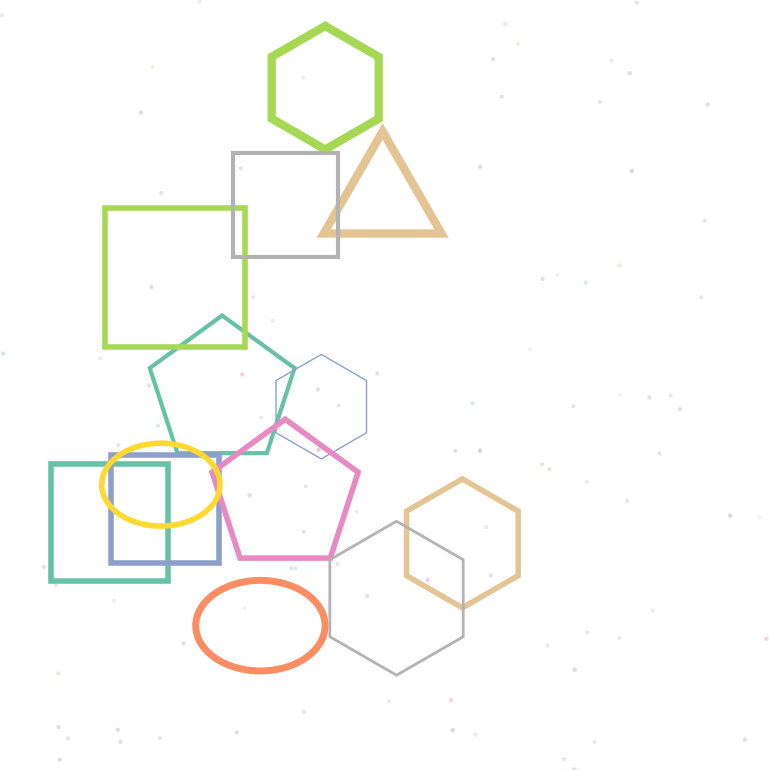[{"shape": "square", "thickness": 2, "radius": 0.38, "center": [0.142, 0.322]}, {"shape": "pentagon", "thickness": 1.5, "radius": 0.49, "center": [0.288, 0.491]}, {"shape": "oval", "thickness": 2.5, "radius": 0.42, "center": [0.338, 0.187]}, {"shape": "hexagon", "thickness": 0.5, "radius": 0.34, "center": [0.417, 0.472]}, {"shape": "square", "thickness": 2, "radius": 0.35, "center": [0.214, 0.339]}, {"shape": "pentagon", "thickness": 2, "radius": 0.5, "center": [0.37, 0.356]}, {"shape": "square", "thickness": 2, "radius": 0.45, "center": [0.227, 0.64]}, {"shape": "hexagon", "thickness": 3, "radius": 0.4, "center": [0.422, 0.886]}, {"shape": "oval", "thickness": 2, "radius": 0.38, "center": [0.209, 0.371]}, {"shape": "hexagon", "thickness": 2, "radius": 0.42, "center": [0.6, 0.294]}, {"shape": "triangle", "thickness": 3, "radius": 0.44, "center": [0.497, 0.741]}, {"shape": "hexagon", "thickness": 1, "radius": 0.5, "center": [0.515, 0.223]}, {"shape": "square", "thickness": 1.5, "radius": 0.34, "center": [0.371, 0.734]}]